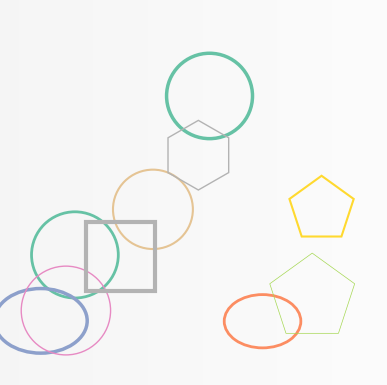[{"shape": "circle", "thickness": 2.5, "radius": 0.55, "center": [0.541, 0.751]}, {"shape": "circle", "thickness": 2, "radius": 0.56, "center": [0.193, 0.338]}, {"shape": "oval", "thickness": 2, "radius": 0.49, "center": [0.678, 0.166]}, {"shape": "oval", "thickness": 2.5, "radius": 0.6, "center": [0.105, 0.167]}, {"shape": "circle", "thickness": 1, "radius": 0.58, "center": [0.17, 0.193]}, {"shape": "pentagon", "thickness": 0.5, "radius": 0.58, "center": [0.806, 0.227]}, {"shape": "pentagon", "thickness": 1.5, "radius": 0.44, "center": [0.83, 0.456]}, {"shape": "circle", "thickness": 1.5, "radius": 0.52, "center": [0.395, 0.456]}, {"shape": "hexagon", "thickness": 1, "radius": 0.45, "center": [0.512, 0.597]}, {"shape": "square", "thickness": 3, "radius": 0.45, "center": [0.312, 0.333]}]